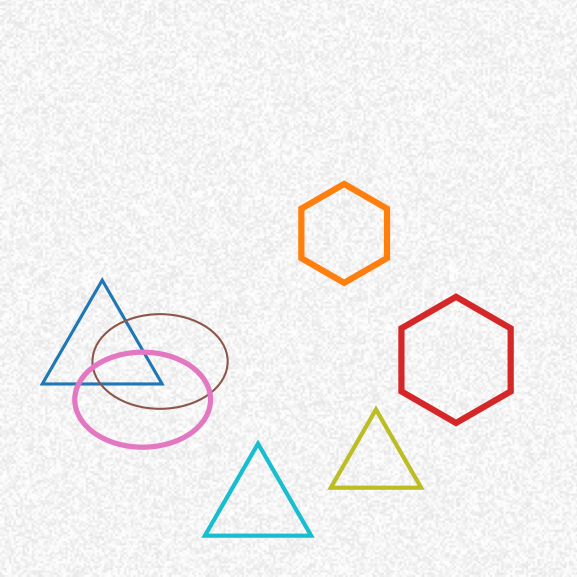[{"shape": "triangle", "thickness": 1.5, "radius": 0.6, "center": [0.177, 0.394]}, {"shape": "hexagon", "thickness": 3, "radius": 0.43, "center": [0.596, 0.595]}, {"shape": "hexagon", "thickness": 3, "radius": 0.55, "center": [0.79, 0.376]}, {"shape": "oval", "thickness": 1, "radius": 0.59, "center": [0.277, 0.373]}, {"shape": "oval", "thickness": 2.5, "radius": 0.59, "center": [0.247, 0.307]}, {"shape": "triangle", "thickness": 2, "radius": 0.45, "center": [0.651, 0.2]}, {"shape": "triangle", "thickness": 2, "radius": 0.53, "center": [0.447, 0.125]}]